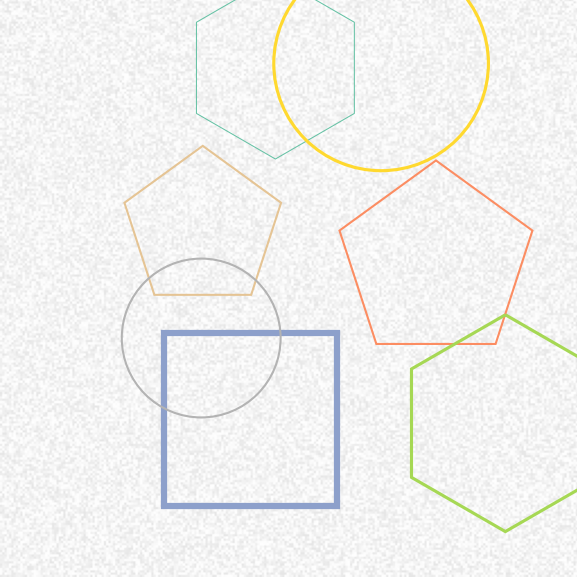[{"shape": "hexagon", "thickness": 0.5, "radius": 0.79, "center": [0.477, 0.882]}, {"shape": "pentagon", "thickness": 1, "radius": 0.88, "center": [0.755, 0.546]}, {"shape": "square", "thickness": 3, "radius": 0.75, "center": [0.434, 0.273]}, {"shape": "hexagon", "thickness": 1.5, "radius": 0.94, "center": [0.875, 0.266]}, {"shape": "circle", "thickness": 1.5, "radius": 0.93, "center": [0.66, 0.889]}, {"shape": "pentagon", "thickness": 1, "radius": 0.71, "center": [0.351, 0.604]}, {"shape": "circle", "thickness": 1, "radius": 0.69, "center": [0.348, 0.414]}]